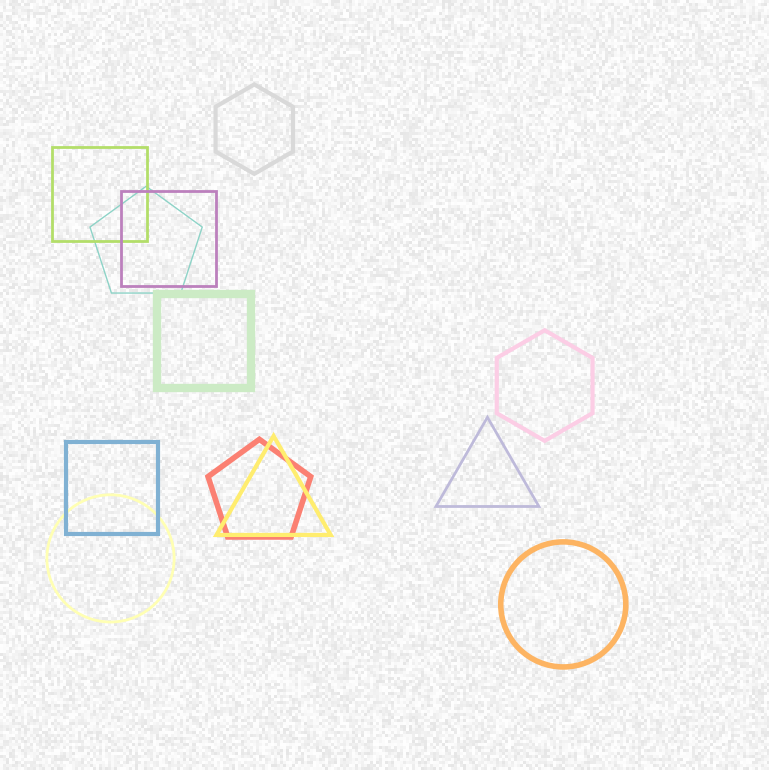[{"shape": "pentagon", "thickness": 0.5, "radius": 0.38, "center": [0.19, 0.681]}, {"shape": "circle", "thickness": 1, "radius": 0.41, "center": [0.144, 0.275]}, {"shape": "triangle", "thickness": 1, "radius": 0.39, "center": [0.633, 0.381]}, {"shape": "pentagon", "thickness": 2, "radius": 0.35, "center": [0.337, 0.359]}, {"shape": "square", "thickness": 1.5, "radius": 0.3, "center": [0.145, 0.366]}, {"shape": "circle", "thickness": 2, "radius": 0.41, "center": [0.732, 0.215]}, {"shape": "square", "thickness": 1, "radius": 0.31, "center": [0.13, 0.748]}, {"shape": "hexagon", "thickness": 1.5, "radius": 0.36, "center": [0.707, 0.499]}, {"shape": "hexagon", "thickness": 1.5, "radius": 0.29, "center": [0.33, 0.832]}, {"shape": "square", "thickness": 1, "radius": 0.31, "center": [0.219, 0.691]}, {"shape": "square", "thickness": 3, "radius": 0.3, "center": [0.265, 0.557]}, {"shape": "triangle", "thickness": 1.5, "radius": 0.43, "center": [0.355, 0.348]}]